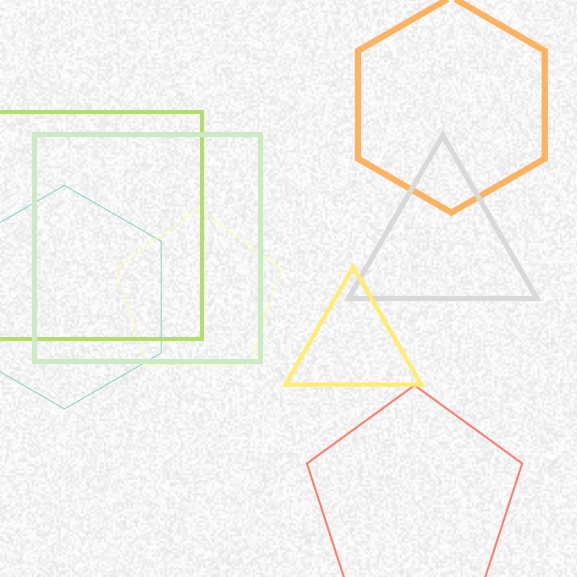[{"shape": "hexagon", "thickness": 0.5, "radius": 0.97, "center": [0.112, 0.485]}, {"shape": "pentagon", "thickness": 0.5, "radius": 0.75, "center": [0.344, 0.487]}, {"shape": "pentagon", "thickness": 1, "radius": 0.98, "center": [0.718, 0.136]}, {"shape": "hexagon", "thickness": 3, "radius": 0.93, "center": [0.782, 0.818]}, {"shape": "square", "thickness": 2, "radius": 0.98, "center": [0.153, 0.609]}, {"shape": "triangle", "thickness": 2.5, "radius": 0.94, "center": [0.767, 0.576]}, {"shape": "square", "thickness": 2.5, "radius": 0.98, "center": [0.255, 0.571]}, {"shape": "triangle", "thickness": 2, "radius": 0.68, "center": [0.612, 0.401]}]